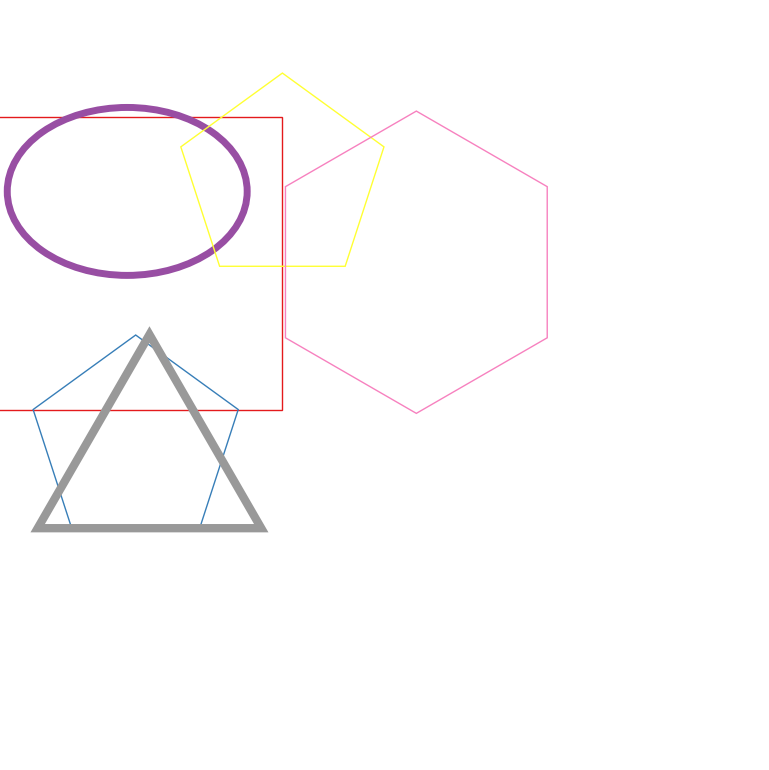[{"shape": "square", "thickness": 0.5, "radius": 0.95, "center": [0.175, 0.658]}, {"shape": "pentagon", "thickness": 0.5, "radius": 0.7, "center": [0.176, 0.425]}, {"shape": "oval", "thickness": 2.5, "radius": 0.78, "center": [0.165, 0.751]}, {"shape": "pentagon", "thickness": 0.5, "radius": 0.69, "center": [0.367, 0.766]}, {"shape": "hexagon", "thickness": 0.5, "radius": 0.98, "center": [0.541, 0.659]}, {"shape": "triangle", "thickness": 3, "radius": 0.84, "center": [0.194, 0.398]}]